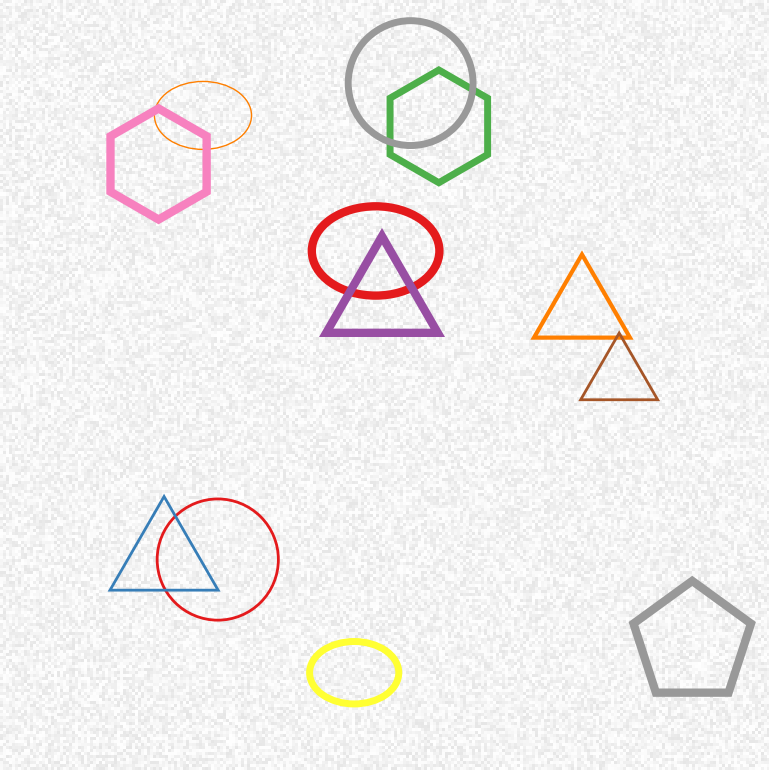[{"shape": "oval", "thickness": 3, "radius": 0.41, "center": [0.488, 0.674]}, {"shape": "circle", "thickness": 1, "radius": 0.39, "center": [0.283, 0.273]}, {"shape": "triangle", "thickness": 1, "radius": 0.41, "center": [0.213, 0.274]}, {"shape": "hexagon", "thickness": 2.5, "radius": 0.37, "center": [0.57, 0.836]}, {"shape": "triangle", "thickness": 3, "radius": 0.42, "center": [0.496, 0.61]}, {"shape": "oval", "thickness": 0.5, "radius": 0.32, "center": [0.264, 0.85]}, {"shape": "triangle", "thickness": 1.5, "radius": 0.36, "center": [0.756, 0.598]}, {"shape": "oval", "thickness": 2.5, "radius": 0.29, "center": [0.46, 0.126]}, {"shape": "triangle", "thickness": 1, "radius": 0.29, "center": [0.804, 0.51]}, {"shape": "hexagon", "thickness": 3, "radius": 0.36, "center": [0.206, 0.787]}, {"shape": "circle", "thickness": 2.5, "radius": 0.41, "center": [0.533, 0.892]}, {"shape": "pentagon", "thickness": 3, "radius": 0.4, "center": [0.899, 0.165]}]